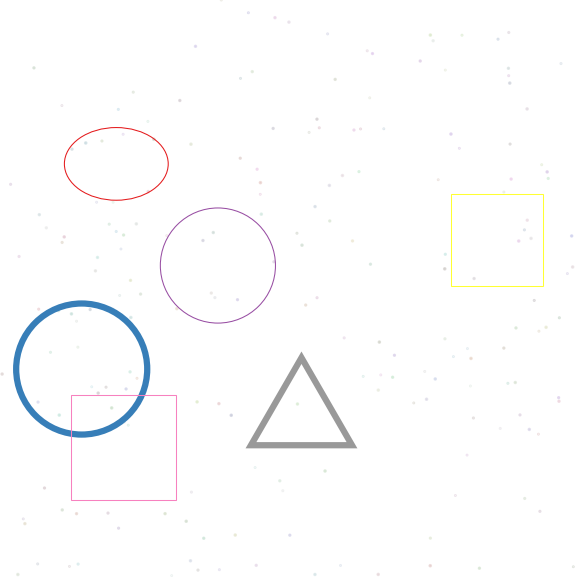[{"shape": "oval", "thickness": 0.5, "radius": 0.45, "center": [0.201, 0.715]}, {"shape": "circle", "thickness": 3, "radius": 0.57, "center": [0.141, 0.36]}, {"shape": "circle", "thickness": 0.5, "radius": 0.5, "center": [0.377, 0.539]}, {"shape": "square", "thickness": 0.5, "radius": 0.4, "center": [0.86, 0.584]}, {"shape": "square", "thickness": 0.5, "radius": 0.46, "center": [0.214, 0.224]}, {"shape": "triangle", "thickness": 3, "radius": 0.51, "center": [0.522, 0.279]}]